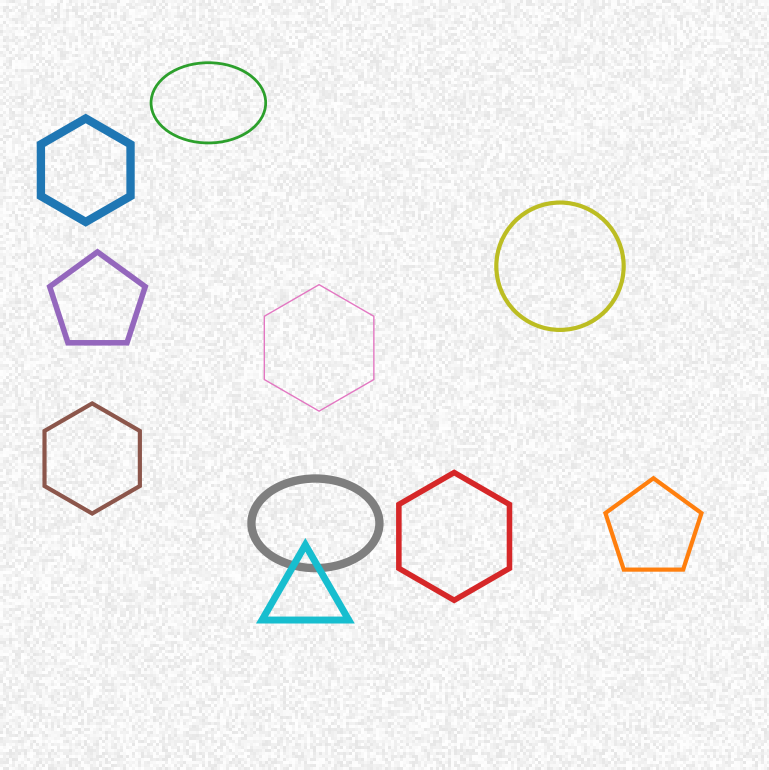[{"shape": "hexagon", "thickness": 3, "radius": 0.34, "center": [0.111, 0.779]}, {"shape": "pentagon", "thickness": 1.5, "radius": 0.33, "center": [0.849, 0.313]}, {"shape": "oval", "thickness": 1, "radius": 0.37, "center": [0.271, 0.866]}, {"shape": "hexagon", "thickness": 2, "radius": 0.41, "center": [0.59, 0.303]}, {"shape": "pentagon", "thickness": 2, "radius": 0.33, "center": [0.127, 0.608]}, {"shape": "hexagon", "thickness": 1.5, "radius": 0.36, "center": [0.12, 0.405]}, {"shape": "hexagon", "thickness": 0.5, "radius": 0.41, "center": [0.414, 0.548]}, {"shape": "oval", "thickness": 3, "radius": 0.42, "center": [0.41, 0.32]}, {"shape": "circle", "thickness": 1.5, "radius": 0.41, "center": [0.727, 0.654]}, {"shape": "triangle", "thickness": 2.5, "radius": 0.33, "center": [0.397, 0.227]}]